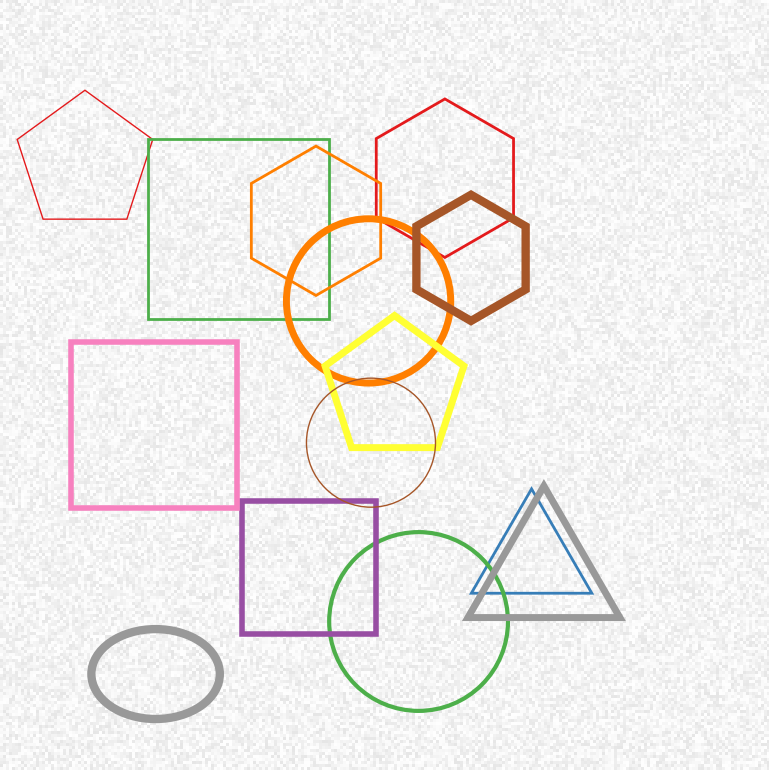[{"shape": "hexagon", "thickness": 1, "radius": 0.51, "center": [0.578, 0.769]}, {"shape": "pentagon", "thickness": 0.5, "radius": 0.46, "center": [0.11, 0.79]}, {"shape": "triangle", "thickness": 1, "radius": 0.45, "center": [0.69, 0.275]}, {"shape": "circle", "thickness": 1.5, "radius": 0.58, "center": [0.544, 0.193]}, {"shape": "square", "thickness": 1, "radius": 0.59, "center": [0.31, 0.703]}, {"shape": "square", "thickness": 2, "radius": 0.43, "center": [0.401, 0.263]}, {"shape": "circle", "thickness": 2.5, "radius": 0.53, "center": [0.479, 0.609]}, {"shape": "hexagon", "thickness": 1, "radius": 0.48, "center": [0.41, 0.713]}, {"shape": "pentagon", "thickness": 2.5, "radius": 0.47, "center": [0.512, 0.495]}, {"shape": "circle", "thickness": 0.5, "radius": 0.42, "center": [0.482, 0.425]}, {"shape": "hexagon", "thickness": 3, "radius": 0.41, "center": [0.612, 0.665]}, {"shape": "square", "thickness": 2, "radius": 0.54, "center": [0.201, 0.449]}, {"shape": "oval", "thickness": 3, "radius": 0.42, "center": [0.202, 0.125]}, {"shape": "triangle", "thickness": 2.5, "radius": 0.57, "center": [0.706, 0.255]}]